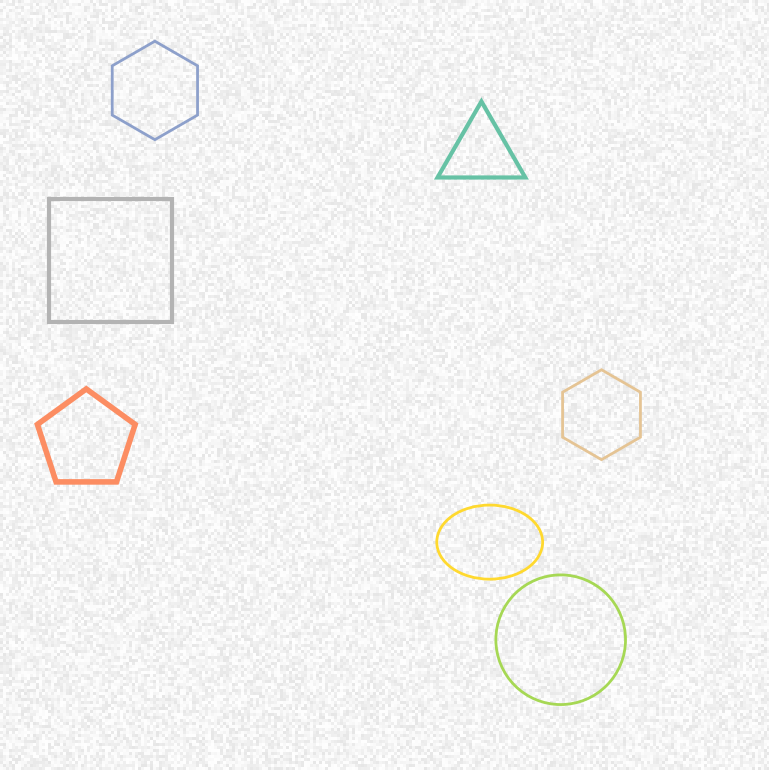[{"shape": "triangle", "thickness": 1.5, "radius": 0.33, "center": [0.625, 0.802]}, {"shape": "pentagon", "thickness": 2, "radius": 0.33, "center": [0.112, 0.428]}, {"shape": "hexagon", "thickness": 1, "radius": 0.32, "center": [0.201, 0.883]}, {"shape": "circle", "thickness": 1, "radius": 0.42, "center": [0.728, 0.169]}, {"shape": "oval", "thickness": 1, "radius": 0.34, "center": [0.636, 0.296]}, {"shape": "hexagon", "thickness": 1, "radius": 0.29, "center": [0.781, 0.461]}, {"shape": "square", "thickness": 1.5, "radius": 0.4, "center": [0.144, 0.661]}]